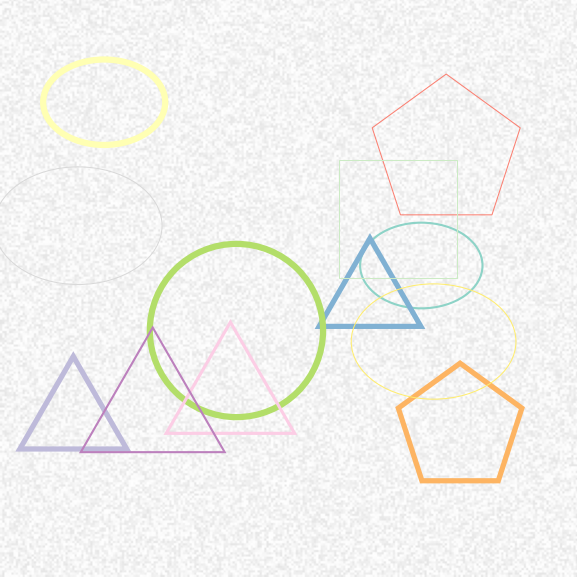[{"shape": "oval", "thickness": 1, "radius": 0.53, "center": [0.73, 0.539]}, {"shape": "oval", "thickness": 3, "radius": 0.53, "center": [0.18, 0.822]}, {"shape": "triangle", "thickness": 2.5, "radius": 0.53, "center": [0.127, 0.275]}, {"shape": "pentagon", "thickness": 0.5, "radius": 0.67, "center": [0.773, 0.736]}, {"shape": "triangle", "thickness": 2.5, "radius": 0.51, "center": [0.641, 0.485]}, {"shape": "pentagon", "thickness": 2.5, "radius": 0.56, "center": [0.797, 0.258]}, {"shape": "circle", "thickness": 3, "radius": 0.75, "center": [0.409, 0.427]}, {"shape": "triangle", "thickness": 1.5, "radius": 0.64, "center": [0.399, 0.313]}, {"shape": "oval", "thickness": 0.5, "radius": 0.73, "center": [0.135, 0.608]}, {"shape": "triangle", "thickness": 1, "radius": 0.72, "center": [0.264, 0.288]}, {"shape": "square", "thickness": 0.5, "radius": 0.51, "center": [0.689, 0.62]}, {"shape": "oval", "thickness": 0.5, "radius": 0.71, "center": [0.751, 0.408]}]